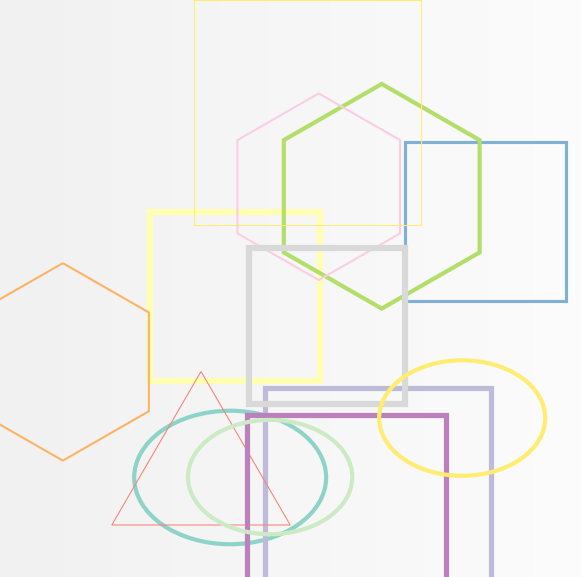[{"shape": "oval", "thickness": 2, "radius": 0.83, "center": [0.396, 0.172]}, {"shape": "square", "thickness": 3, "radius": 0.73, "center": [0.404, 0.485]}, {"shape": "square", "thickness": 2.5, "radius": 0.97, "center": [0.65, 0.132]}, {"shape": "triangle", "thickness": 0.5, "radius": 0.89, "center": [0.346, 0.179]}, {"shape": "square", "thickness": 1.5, "radius": 0.69, "center": [0.835, 0.616]}, {"shape": "hexagon", "thickness": 1, "radius": 0.86, "center": [0.108, 0.373]}, {"shape": "hexagon", "thickness": 2, "radius": 0.97, "center": [0.657, 0.659]}, {"shape": "hexagon", "thickness": 1, "radius": 0.81, "center": [0.548, 0.676]}, {"shape": "square", "thickness": 3, "radius": 0.67, "center": [0.563, 0.435]}, {"shape": "square", "thickness": 2.5, "radius": 0.86, "center": [0.596, 0.109]}, {"shape": "oval", "thickness": 2, "radius": 0.71, "center": [0.465, 0.173]}, {"shape": "oval", "thickness": 2, "radius": 0.71, "center": [0.795, 0.275]}, {"shape": "square", "thickness": 0.5, "radius": 0.97, "center": [0.529, 0.805]}]